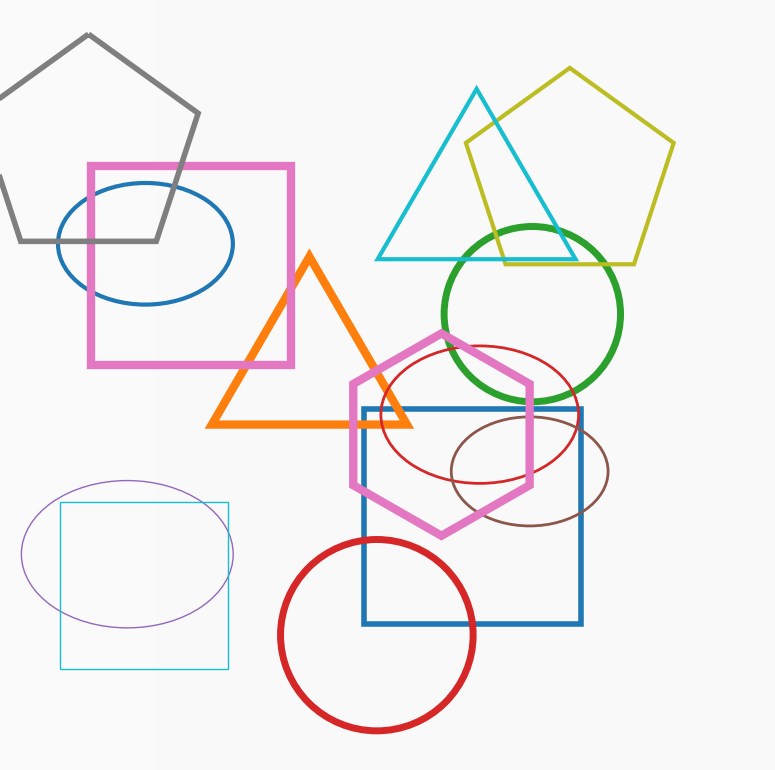[{"shape": "oval", "thickness": 1.5, "radius": 0.56, "center": [0.188, 0.683]}, {"shape": "square", "thickness": 2, "radius": 0.7, "center": [0.61, 0.329]}, {"shape": "triangle", "thickness": 3, "radius": 0.73, "center": [0.399, 0.521]}, {"shape": "circle", "thickness": 2.5, "radius": 0.57, "center": [0.687, 0.592]}, {"shape": "circle", "thickness": 2.5, "radius": 0.62, "center": [0.486, 0.175]}, {"shape": "oval", "thickness": 1, "radius": 0.64, "center": [0.619, 0.462]}, {"shape": "oval", "thickness": 0.5, "radius": 0.68, "center": [0.164, 0.28]}, {"shape": "oval", "thickness": 1, "radius": 0.51, "center": [0.683, 0.388]}, {"shape": "square", "thickness": 3, "radius": 0.64, "center": [0.247, 0.655]}, {"shape": "hexagon", "thickness": 3, "radius": 0.66, "center": [0.57, 0.436]}, {"shape": "pentagon", "thickness": 2, "radius": 0.74, "center": [0.114, 0.807]}, {"shape": "pentagon", "thickness": 1.5, "radius": 0.7, "center": [0.735, 0.771]}, {"shape": "square", "thickness": 0.5, "radius": 0.54, "center": [0.186, 0.24]}, {"shape": "triangle", "thickness": 1.5, "radius": 0.74, "center": [0.615, 0.737]}]